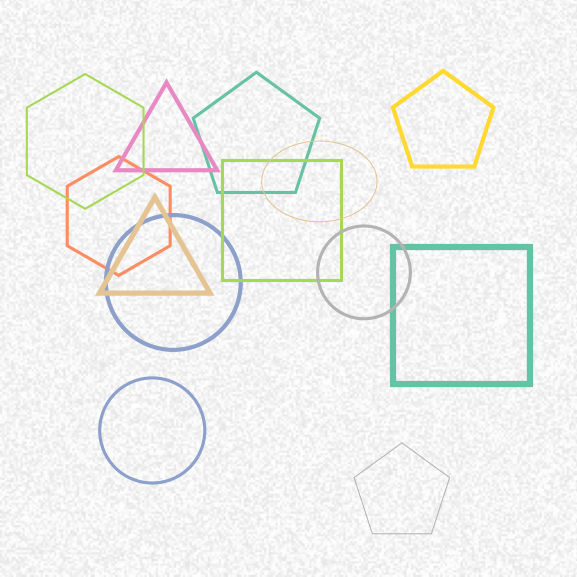[{"shape": "pentagon", "thickness": 1.5, "radius": 0.58, "center": [0.444, 0.759]}, {"shape": "square", "thickness": 3, "radius": 0.59, "center": [0.799, 0.453]}, {"shape": "hexagon", "thickness": 1.5, "radius": 0.51, "center": [0.206, 0.625]}, {"shape": "circle", "thickness": 1.5, "radius": 0.46, "center": [0.264, 0.254]}, {"shape": "circle", "thickness": 2, "radius": 0.58, "center": [0.3, 0.51]}, {"shape": "triangle", "thickness": 2, "radius": 0.51, "center": [0.288, 0.755]}, {"shape": "square", "thickness": 1.5, "radius": 0.52, "center": [0.487, 0.619]}, {"shape": "hexagon", "thickness": 1, "radius": 0.58, "center": [0.147, 0.754]}, {"shape": "pentagon", "thickness": 2, "radius": 0.46, "center": [0.767, 0.785]}, {"shape": "oval", "thickness": 0.5, "radius": 0.5, "center": [0.553, 0.685]}, {"shape": "triangle", "thickness": 2.5, "radius": 0.55, "center": [0.268, 0.547]}, {"shape": "circle", "thickness": 1.5, "radius": 0.4, "center": [0.63, 0.527]}, {"shape": "pentagon", "thickness": 0.5, "radius": 0.44, "center": [0.696, 0.145]}]